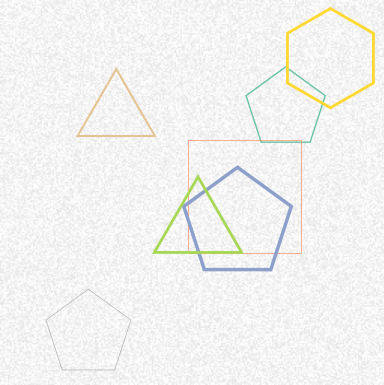[{"shape": "pentagon", "thickness": 1, "radius": 0.54, "center": [0.742, 0.718]}, {"shape": "square", "thickness": 0.5, "radius": 0.73, "center": [0.635, 0.49]}, {"shape": "pentagon", "thickness": 2.5, "radius": 0.73, "center": [0.617, 0.419]}, {"shape": "triangle", "thickness": 2, "radius": 0.65, "center": [0.514, 0.41]}, {"shape": "hexagon", "thickness": 2, "radius": 0.64, "center": [0.858, 0.849]}, {"shape": "triangle", "thickness": 1.5, "radius": 0.58, "center": [0.302, 0.705]}, {"shape": "pentagon", "thickness": 0.5, "radius": 0.58, "center": [0.23, 0.133]}]